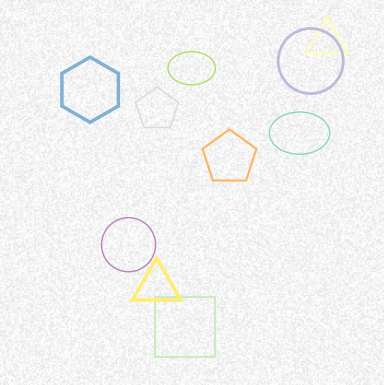[{"shape": "oval", "thickness": 1, "radius": 0.39, "center": [0.778, 0.654]}, {"shape": "triangle", "thickness": 1.5, "radius": 0.31, "center": [0.849, 0.893]}, {"shape": "circle", "thickness": 2, "radius": 0.42, "center": [0.807, 0.841]}, {"shape": "hexagon", "thickness": 2.5, "radius": 0.42, "center": [0.234, 0.767]}, {"shape": "pentagon", "thickness": 1.5, "radius": 0.37, "center": [0.596, 0.591]}, {"shape": "oval", "thickness": 1, "radius": 0.31, "center": [0.498, 0.823]}, {"shape": "pentagon", "thickness": 1, "radius": 0.29, "center": [0.408, 0.716]}, {"shape": "circle", "thickness": 1, "radius": 0.35, "center": [0.334, 0.364]}, {"shape": "square", "thickness": 1.5, "radius": 0.39, "center": [0.481, 0.15]}, {"shape": "triangle", "thickness": 2.5, "radius": 0.36, "center": [0.407, 0.257]}]